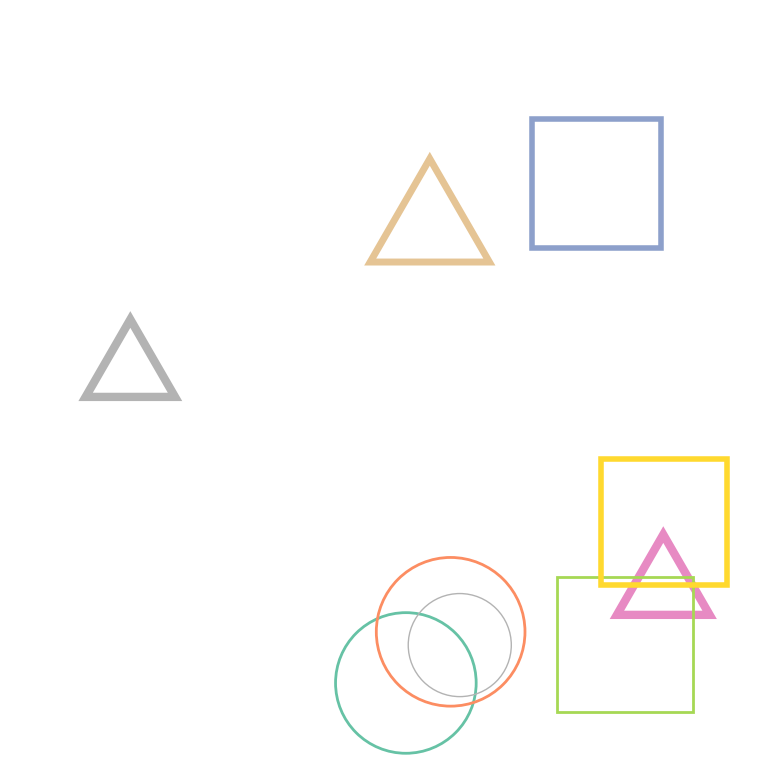[{"shape": "circle", "thickness": 1, "radius": 0.46, "center": [0.527, 0.113]}, {"shape": "circle", "thickness": 1, "radius": 0.48, "center": [0.585, 0.179]}, {"shape": "square", "thickness": 2, "radius": 0.42, "center": [0.775, 0.762]}, {"shape": "triangle", "thickness": 3, "radius": 0.35, "center": [0.861, 0.236]}, {"shape": "square", "thickness": 1, "radius": 0.44, "center": [0.812, 0.163]}, {"shape": "square", "thickness": 2, "radius": 0.41, "center": [0.863, 0.322]}, {"shape": "triangle", "thickness": 2.5, "radius": 0.45, "center": [0.558, 0.704]}, {"shape": "triangle", "thickness": 3, "radius": 0.34, "center": [0.169, 0.518]}, {"shape": "circle", "thickness": 0.5, "radius": 0.33, "center": [0.597, 0.162]}]